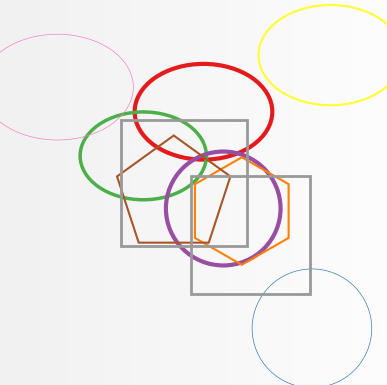[{"shape": "oval", "thickness": 3, "radius": 0.89, "center": [0.525, 0.71]}, {"shape": "circle", "thickness": 0.5, "radius": 0.77, "center": [0.805, 0.147]}, {"shape": "oval", "thickness": 2.5, "radius": 0.81, "center": [0.37, 0.595]}, {"shape": "circle", "thickness": 3, "radius": 0.74, "center": [0.576, 0.458]}, {"shape": "hexagon", "thickness": 1.5, "radius": 0.7, "center": [0.624, 0.452]}, {"shape": "oval", "thickness": 1.5, "radius": 0.93, "center": [0.853, 0.857]}, {"shape": "pentagon", "thickness": 1.5, "radius": 0.77, "center": [0.448, 0.494]}, {"shape": "oval", "thickness": 0.5, "radius": 0.98, "center": [0.148, 0.774]}, {"shape": "square", "thickness": 2, "radius": 0.82, "center": [0.475, 0.525]}, {"shape": "square", "thickness": 2, "radius": 0.76, "center": [0.647, 0.389]}]